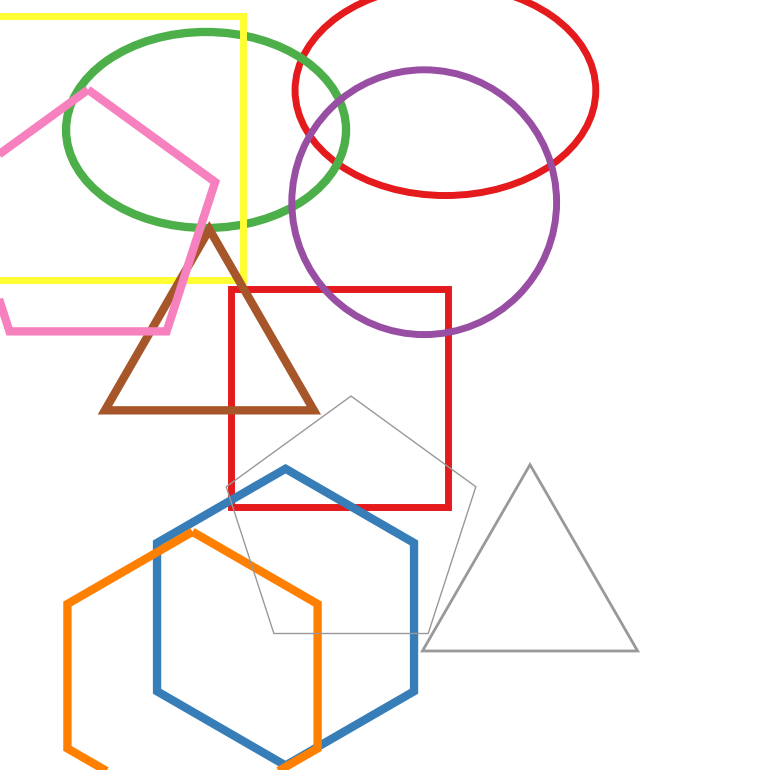[{"shape": "oval", "thickness": 2.5, "radius": 0.98, "center": [0.578, 0.883]}, {"shape": "square", "thickness": 2.5, "radius": 0.71, "center": [0.441, 0.483]}, {"shape": "hexagon", "thickness": 3, "radius": 0.96, "center": [0.371, 0.199]}, {"shape": "oval", "thickness": 3, "radius": 0.91, "center": [0.268, 0.831]}, {"shape": "circle", "thickness": 2.5, "radius": 0.86, "center": [0.551, 0.737]}, {"shape": "hexagon", "thickness": 3, "radius": 0.94, "center": [0.25, 0.122]}, {"shape": "square", "thickness": 2.5, "radius": 0.86, "center": [0.143, 0.808]}, {"shape": "triangle", "thickness": 3, "radius": 0.78, "center": [0.272, 0.545]}, {"shape": "pentagon", "thickness": 3, "radius": 0.87, "center": [0.114, 0.71]}, {"shape": "pentagon", "thickness": 0.5, "radius": 0.85, "center": [0.456, 0.315]}, {"shape": "triangle", "thickness": 1, "radius": 0.81, "center": [0.688, 0.235]}]